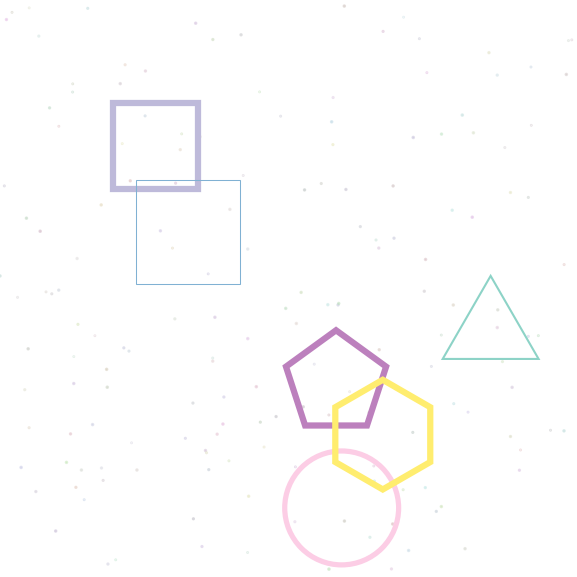[{"shape": "triangle", "thickness": 1, "radius": 0.48, "center": [0.85, 0.426]}, {"shape": "square", "thickness": 3, "radius": 0.37, "center": [0.269, 0.746]}, {"shape": "square", "thickness": 0.5, "radius": 0.45, "center": [0.326, 0.598]}, {"shape": "circle", "thickness": 2.5, "radius": 0.49, "center": [0.592, 0.12]}, {"shape": "pentagon", "thickness": 3, "radius": 0.46, "center": [0.582, 0.336]}, {"shape": "hexagon", "thickness": 3, "radius": 0.47, "center": [0.663, 0.247]}]